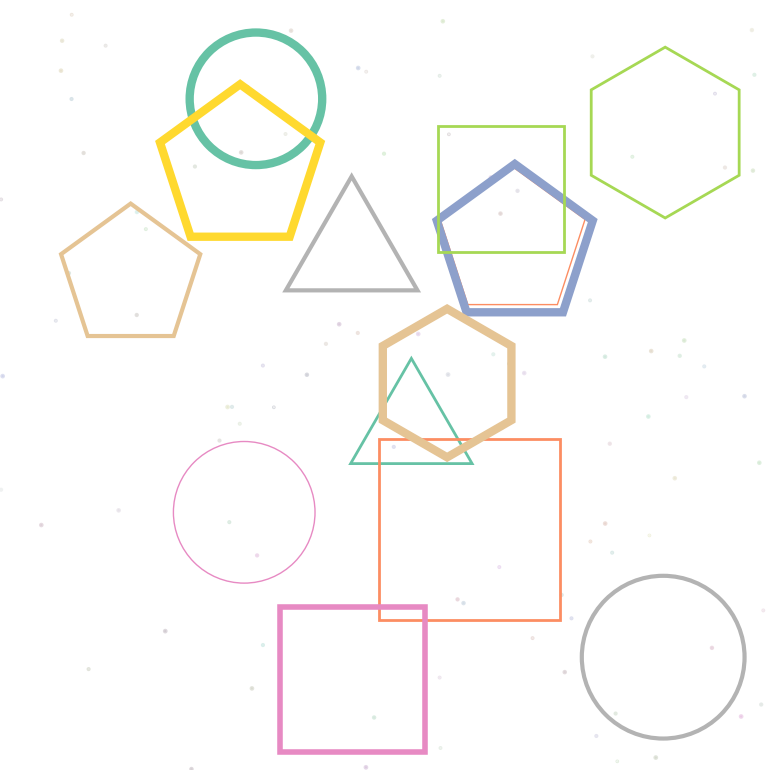[{"shape": "triangle", "thickness": 1, "radius": 0.46, "center": [0.534, 0.443]}, {"shape": "circle", "thickness": 3, "radius": 0.43, "center": [0.332, 0.872]}, {"shape": "pentagon", "thickness": 0.5, "radius": 0.49, "center": [0.666, 0.684]}, {"shape": "square", "thickness": 1, "radius": 0.59, "center": [0.61, 0.313]}, {"shape": "pentagon", "thickness": 3, "radius": 0.53, "center": [0.669, 0.681]}, {"shape": "circle", "thickness": 0.5, "radius": 0.46, "center": [0.317, 0.335]}, {"shape": "square", "thickness": 2, "radius": 0.47, "center": [0.458, 0.118]}, {"shape": "hexagon", "thickness": 1, "radius": 0.55, "center": [0.864, 0.828]}, {"shape": "square", "thickness": 1, "radius": 0.41, "center": [0.65, 0.755]}, {"shape": "pentagon", "thickness": 3, "radius": 0.55, "center": [0.312, 0.781]}, {"shape": "hexagon", "thickness": 3, "radius": 0.48, "center": [0.581, 0.503]}, {"shape": "pentagon", "thickness": 1.5, "radius": 0.48, "center": [0.17, 0.641]}, {"shape": "circle", "thickness": 1.5, "radius": 0.53, "center": [0.861, 0.147]}, {"shape": "triangle", "thickness": 1.5, "radius": 0.49, "center": [0.457, 0.672]}]